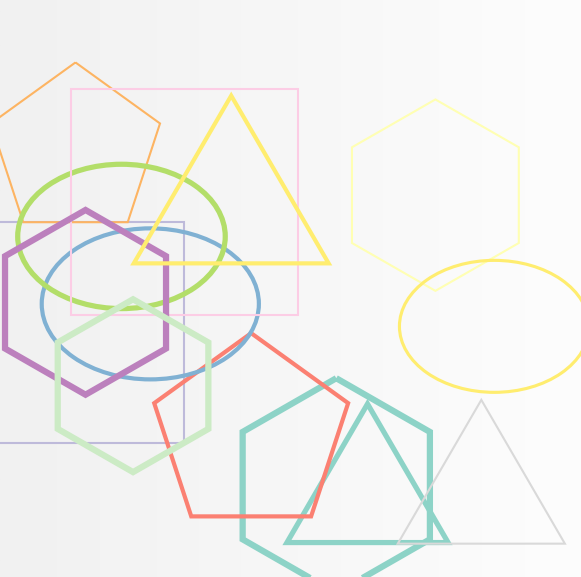[{"shape": "triangle", "thickness": 2.5, "radius": 0.8, "center": [0.632, 0.14]}, {"shape": "hexagon", "thickness": 3, "radius": 0.93, "center": [0.579, 0.158]}, {"shape": "hexagon", "thickness": 1, "radius": 0.83, "center": [0.749, 0.661]}, {"shape": "square", "thickness": 1, "radius": 0.96, "center": [0.124, 0.424]}, {"shape": "pentagon", "thickness": 2, "radius": 0.88, "center": [0.432, 0.247]}, {"shape": "oval", "thickness": 2, "radius": 0.93, "center": [0.259, 0.473]}, {"shape": "pentagon", "thickness": 1, "radius": 0.76, "center": [0.13, 0.738]}, {"shape": "oval", "thickness": 2.5, "radius": 0.89, "center": [0.209, 0.59]}, {"shape": "square", "thickness": 1, "radius": 0.98, "center": [0.318, 0.65]}, {"shape": "triangle", "thickness": 1, "radius": 0.83, "center": [0.828, 0.141]}, {"shape": "hexagon", "thickness": 3, "radius": 0.8, "center": [0.147, 0.476]}, {"shape": "hexagon", "thickness": 3, "radius": 0.75, "center": [0.229, 0.331]}, {"shape": "oval", "thickness": 1.5, "radius": 0.82, "center": [0.85, 0.434]}, {"shape": "triangle", "thickness": 2, "radius": 0.97, "center": [0.398, 0.64]}]